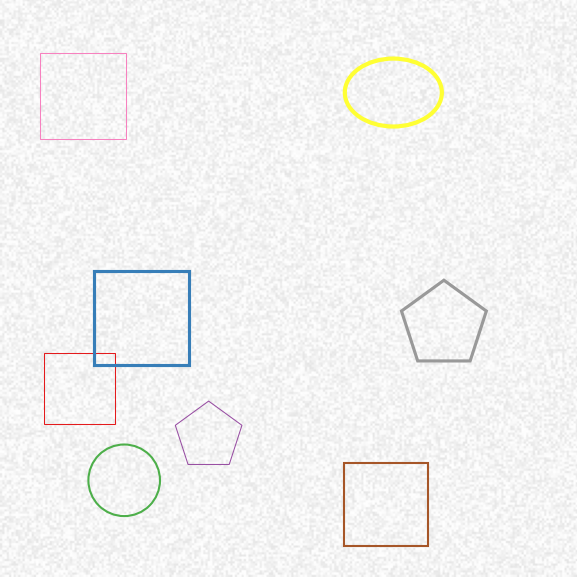[{"shape": "square", "thickness": 0.5, "radius": 0.31, "center": [0.137, 0.326]}, {"shape": "square", "thickness": 1.5, "radius": 0.41, "center": [0.245, 0.449]}, {"shape": "circle", "thickness": 1, "radius": 0.31, "center": [0.215, 0.167]}, {"shape": "pentagon", "thickness": 0.5, "radius": 0.3, "center": [0.361, 0.244]}, {"shape": "oval", "thickness": 2, "radius": 0.42, "center": [0.681, 0.839]}, {"shape": "square", "thickness": 1, "radius": 0.36, "center": [0.669, 0.126]}, {"shape": "square", "thickness": 0.5, "radius": 0.37, "center": [0.144, 0.833]}, {"shape": "pentagon", "thickness": 1.5, "radius": 0.39, "center": [0.769, 0.437]}]